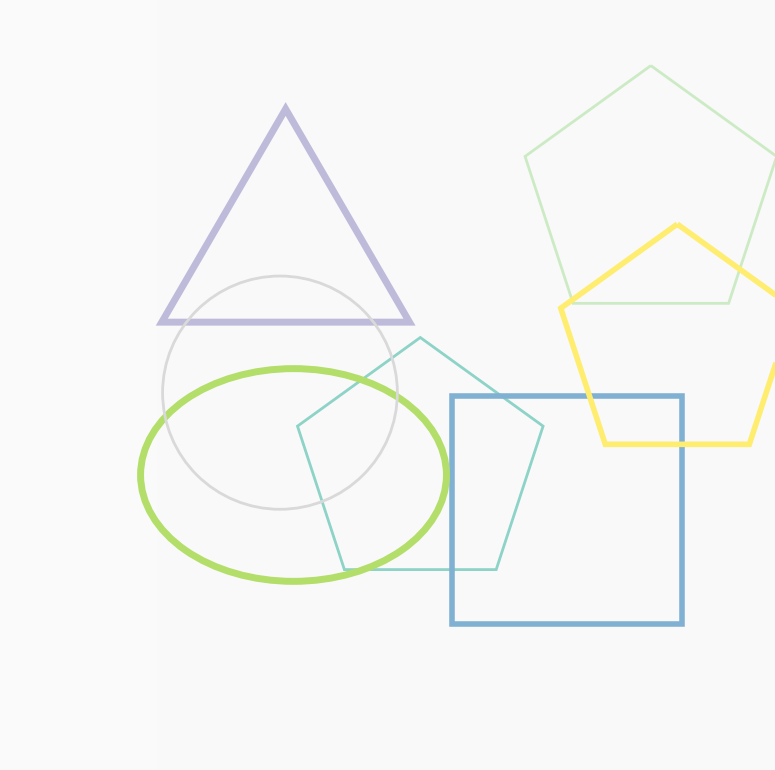[{"shape": "pentagon", "thickness": 1, "radius": 0.83, "center": [0.542, 0.395]}, {"shape": "triangle", "thickness": 2.5, "radius": 0.92, "center": [0.369, 0.674]}, {"shape": "square", "thickness": 2, "radius": 0.74, "center": [0.732, 0.338]}, {"shape": "oval", "thickness": 2.5, "radius": 0.99, "center": [0.379, 0.383]}, {"shape": "circle", "thickness": 1, "radius": 0.76, "center": [0.361, 0.49]}, {"shape": "pentagon", "thickness": 1, "radius": 0.85, "center": [0.84, 0.744]}, {"shape": "pentagon", "thickness": 2, "radius": 0.79, "center": [0.874, 0.551]}]